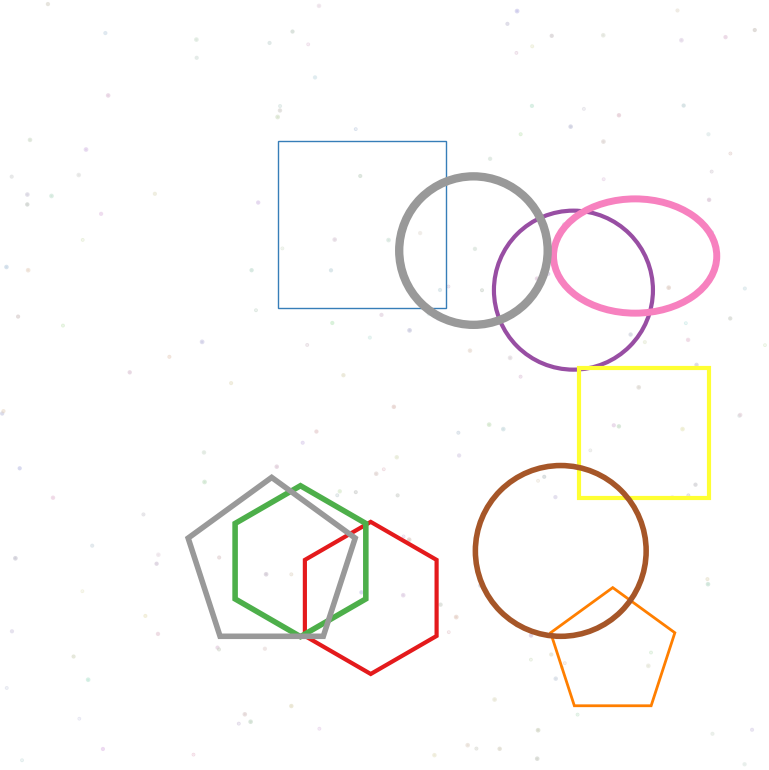[{"shape": "hexagon", "thickness": 1.5, "radius": 0.49, "center": [0.481, 0.223]}, {"shape": "square", "thickness": 0.5, "radius": 0.54, "center": [0.47, 0.709]}, {"shape": "hexagon", "thickness": 2, "radius": 0.49, "center": [0.39, 0.271]}, {"shape": "circle", "thickness": 1.5, "radius": 0.52, "center": [0.745, 0.623]}, {"shape": "pentagon", "thickness": 1, "radius": 0.42, "center": [0.796, 0.152]}, {"shape": "square", "thickness": 1.5, "radius": 0.42, "center": [0.836, 0.438]}, {"shape": "circle", "thickness": 2, "radius": 0.55, "center": [0.728, 0.285]}, {"shape": "oval", "thickness": 2.5, "radius": 0.53, "center": [0.825, 0.668]}, {"shape": "circle", "thickness": 3, "radius": 0.48, "center": [0.615, 0.675]}, {"shape": "pentagon", "thickness": 2, "radius": 0.57, "center": [0.353, 0.266]}]